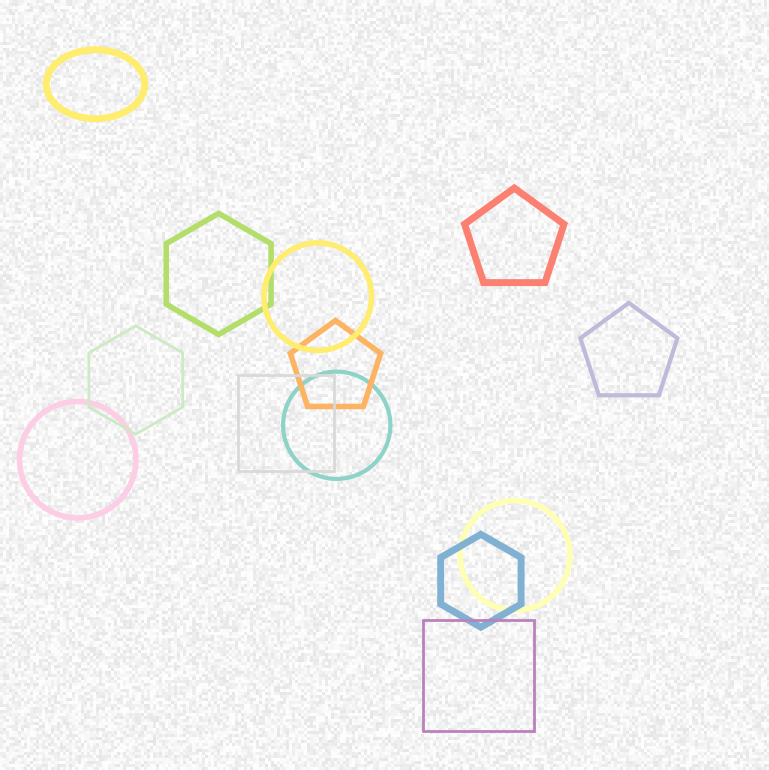[{"shape": "circle", "thickness": 1.5, "radius": 0.35, "center": [0.437, 0.448]}, {"shape": "circle", "thickness": 2, "radius": 0.36, "center": [0.669, 0.279]}, {"shape": "pentagon", "thickness": 1.5, "radius": 0.33, "center": [0.817, 0.54]}, {"shape": "pentagon", "thickness": 2.5, "radius": 0.34, "center": [0.668, 0.688]}, {"shape": "hexagon", "thickness": 2.5, "radius": 0.3, "center": [0.625, 0.246]}, {"shape": "pentagon", "thickness": 2, "radius": 0.31, "center": [0.436, 0.522]}, {"shape": "hexagon", "thickness": 2, "radius": 0.39, "center": [0.284, 0.644]}, {"shape": "circle", "thickness": 2, "radius": 0.38, "center": [0.101, 0.403]}, {"shape": "square", "thickness": 1, "radius": 0.31, "center": [0.372, 0.451]}, {"shape": "square", "thickness": 1, "radius": 0.36, "center": [0.621, 0.123]}, {"shape": "hexagon", "thickness": 1, "radius": 0.35, "center": [0.176, 0.506]}, {"shape": "oval", "thickness": 2.5, "radius": 0.32, "center": [0.124, 0.891]}, {"shape": "circle", "thickness": 2, "radius": 0.35, "center": [0.413, 0.615]}]